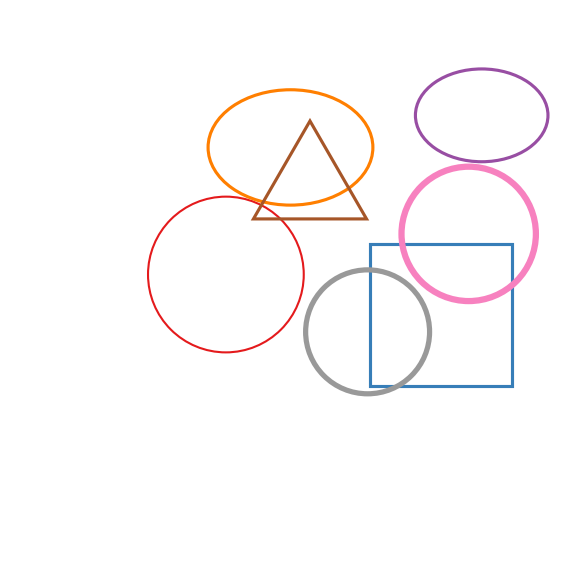[{"shape": "circle", "thickness": 1, "radius": 0.67, "center": [0.391, 0.524]}, {"shape": "square", "thickness": 1.5, "radius": 0.62, "center": [0.763, 0.453]}, {"shape": "oval", "thickness": 1.5, "radius": 0.57, "center": [0.834, 0.799]}, {"shape": "oval", "thickness": 1.5, "radius": 0.71, "center": [0.503, 0.744]}, {"shape": "triangle", "thickness": 1.5, "radius": 0.57, "center": [0.537, 0.677]}, {"shape": "circle", "thickness": 3, "radius": 0.58, "center": [0.812, 0.594]}, {"shape": "circle", "thickness": 2.5, "radius": 0.54, "center": [0.637, 0.425]}]